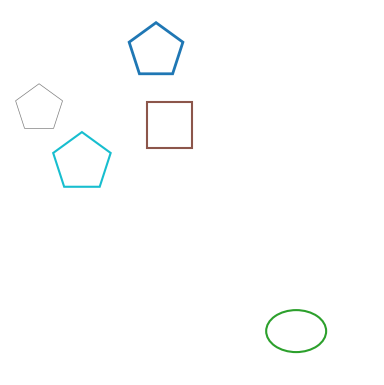[{"shape": "pentagon", "thickness": 2, "radius": 0.37, "center": [0.405, 0.868]}, {"shape": "oval", "thickness": 1.5, "radius": 0.39, "center": [0.769, 0.14]}, {"shape": "square", "thickness": 1.5, "radius": 0.3, "center": [0.44, 0.675]}, {"shape": "pentagon", "thickness": 0.5, "radius": 0.32, "center": [0.101, 0.718]}, {"shape": "pentagon", "thickness": 1.5, "radius": 0.39, "center": [0.213, 0.578]}]